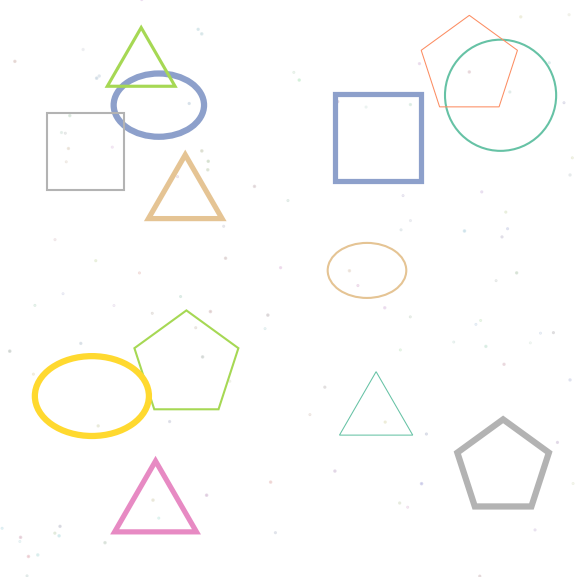[{"shape": "circle", "thickness": 1, "radius": 0.48, "center": [0.867, 0.834]}, {"shape": "triangle", "thickness": 0.5, "radius": 0.37, "center": [0.651, 0.282]}, {"shape": "pentagon", "thickness": 0.5, "radius": 0.44, "center": [0.813, 0.885]}, {"shape": "square", "thickness": 2.5, "radius": 0.37, "center": [0.654, 0.761]}, {"shape": "oval", "thickness": 3, "radius": 0.39, "center": [0.275, 0.817]}, {"shape": "triangle", "thickness": 2.5, "radius": 0.41, "center": [0.269, 0.119]}, {"shape": "triangle", "thickness": 1.5, "radius": 0.34, "center": [0.244, 0.884]}, {"shape": "pentagon", "thickness": 1, "radius": 0.47, "center": [0.323, 0.367]}, {"shape": "oval", "thickness": 3, "radius": 0.49, "center": [0.159, 0.313]}, {"shape": "triangle", "thickness": 2.5, "radius": 0.37, "center": [0.321, 0.657]}, {"shape": "oval", "thickness": 1, "radius": 0.34, "center": [0.635, 0.531]}, {"shape": "square", "thickness": 1, "radius": 0.33, "center": [0.148, 0.737]}, {"shape": "pentagon", "thickness": 3, "radius": 0.42, "center": [0.871, 0.19]}]